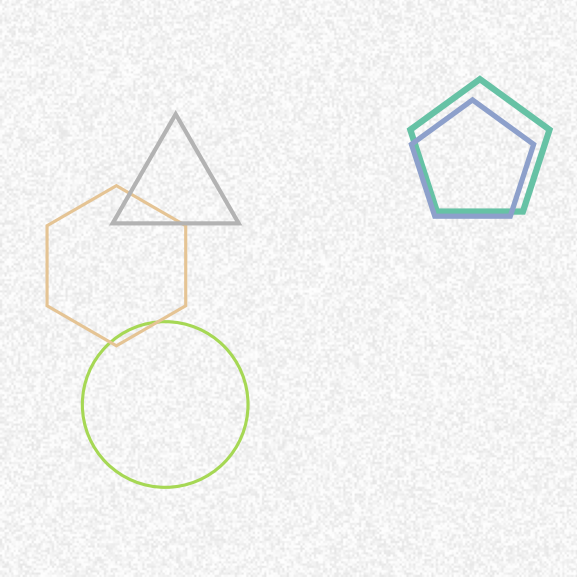[{"shape": "pentagon", "thickness": 3, "radius": 0.63, "center": [0.831, 0.735]}, {"shape": "pentagon", "thickness": 2.5, "radius": 0.56, "center": [0.818, 0.715]}, {"shape": "circle", "thickness": 1.5, "radius": 0.72, "center": [0.286, 0.299]}, {"shape": "hexagon", "thickness": 1.5, "radius": 0.69, "center": [0.202, 0.539]}, {"shape": "triangle", "thickness": 2, "radius": 0.63, "center": [0.304, 0.675]}]